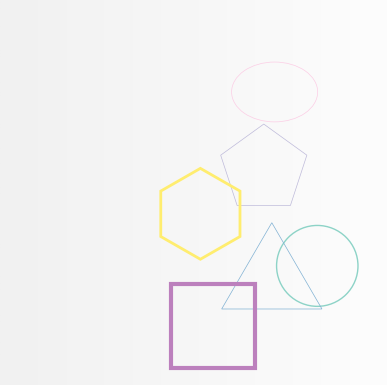[{"shape": "circle", "thickness": 1, "radius": 0.53, "center": [0.819, 0.309]}, {"shape": "pentagon", "thickness": 0.5, "radius": 0.58, "center": [0.681, 0.561]}, {"shape": "triangle", "thickness": 0.5, "radius": 0.75, "center": [0.701, 0.272]}, {"shape": "oval", "thickness": 0.5, "radius": 0.56, "center": [0.709, 0.761]}, {"shape": "square", "thickness": 3, "radius": 0.54, "center": [0.549, 0.153]}, {"shape": "hexagon", "thickness": 2, "radius": 0.59, "center": [0.517, 0.445]}]